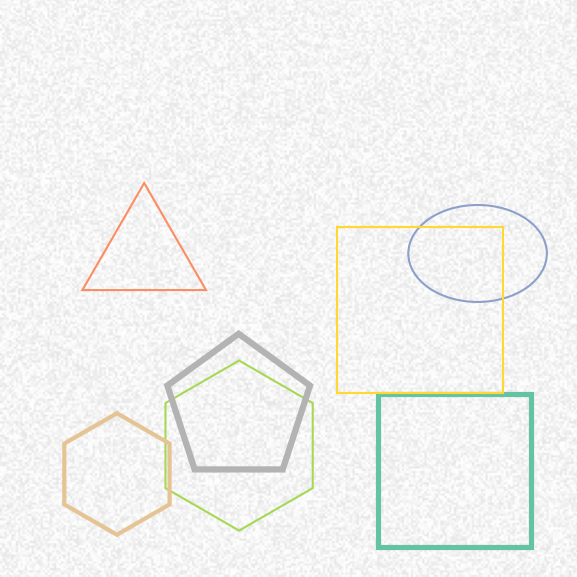[{"shape": "square", "thickness": 2.5, "radius": 0.66, "center": [0.787, 0.184]}, {"shape": "triangle", "thickness": 1, "radius": 0.62, "center": [0.25, 0.559]}, {"shape": "oval", "thickness": 1, "radius": 0.6, "center": [0.827, 0.56]}, {"shape": "hexagon", "thickness": 1, "radius": 0.74, "center": [0.414, 0.228]}, {"shape": "square", "thickness": 1, "radius": 0.72, "center": [0.727, 0.462]}, {"shape": "hexagon", "thickness": 2, "radius": 0.53, "center": [0.203, 0.178]}, {"shape": "pentagon", "thickness": 3, "radius": 0.65, "center": [0.413, 0.291]}]